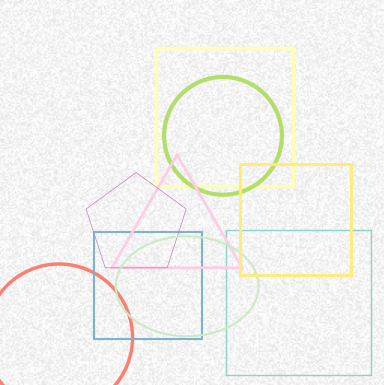[{"shape": "square", "thickness": 1, "radius": 0.94, "center": [0.776, 0.214]}, {"shape": "square", "thickness": 2.5, "radius": 0.89, "center": [0.583, 0.697]}, {"shape": "circle", "thickness": 2.5, "radius": 0.96, "center": [0.153, 0.123]}, {"shape": "square", "thickness": 1.5, "radius": 0.7, "center": [0.385, 0.258]}, {"shape": "circle", "thickness": 3, "radius": 0.76, "center": [0.579, 0.647]}, {"shape": "triangle", "thickness": 2, "radius": 0.98, "center": [0.46, 0.402]}, {"shape": "pentagon", "thickness": 0.5, "radius": 0.68, "center": [0.354, 0.415]}, {"shape": "oval", "thickness": 1.5, "radius": 0.93, "center": [0.486, 0.256]}, {"shape": "square", "thickness": 2, "radius": 0.72, "center": [0.768, 0.43]}]